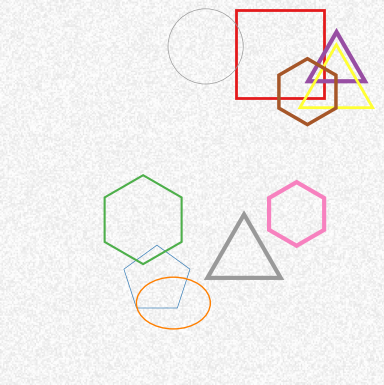[{"shape": "square", "thickness": 2, "radius": 0.57, "center": [0.727, 0.859]}, {"shape": "pentagon", "thickness": 0.5, "radius": 0.45, "center": [0.408, 0.273]}, {"shape": "hexagon", "thickness": 1.5, "radius": 0.58, "center": [0.372, 0.429]}, {"shape": "triangle", "thickness": 3, "radius": 0.43, "center": [0.874, 0.832]}, {"shape": "oval", "thickness": 1, "radius": 0.48, "center": [0.45, 0.213]}, {"shape": "triangle", "thickness": 2, "radius": 0.55, "center": [0.874, 0.775]}, {"shape": "hexagon", "thickness": 2.5, "radius": 0.43, "center": [0.799, 0.762]}, {"shape": "hexagon", "thickness": 3, "radius": 0.41, "center": [0.77, 0.444]}, {"shape": "circle", "thickness": 0.5, "radius": 0.49, "center": [0.534, 0.879]}, {"shape": "triangle", "thickness": 3, "radius": 0.55, "center": [0.634, 0.333]}]